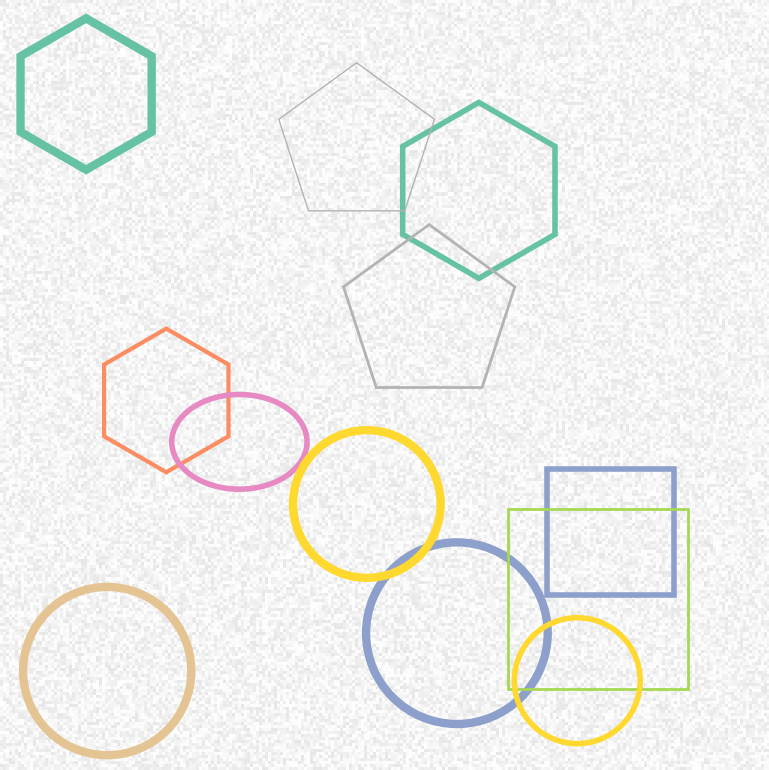[{"shape": "hexagon", "thickness": 2, "radius": 0.57, "center": [0.622, 0.753]}, {"shape": "hexagon", "thickness": 3, "radius": 0.49, "center": [0.112, 0.878]}, {"shape": "hexagon", "thickness": 1.5, "radius": 0.47, "center": [0.216, 0.48]}, {"shape": "square", "thickness": 2, "radius": 0.41, "center": [0.793, 0.309]}, {"shape": "circle", "thickness": 3, "radius": 0.59, "center": [0.593, 0.178]}, {"shape": "oval", "thickness": 2, "radius": 0.44, "center": [0.311, 0.426]}, {"shape": "square", "thickness": 1, "radius": 0.59, "center": [0.777, 0.222]}, {"shape": "circle", "thickness": 2, "radius": 0.41, "center": [0.75, 0.116]}, {"shape": "circle", "thickness": 3, "radius": 0.48, "center": [0.476, 0.345]}, {"shape": "circle", "thickness": 3, "radius": 0.55, "center": [0.139, 0.129]}, {"shape": "pentagon", "thickness": 1, "radius": 0.58, "center": [0.557, 0.591]}, {"shape": "pentagon", "thickness": 0.5, "radius": 0.53, "center": [0.463, 0.812]}]